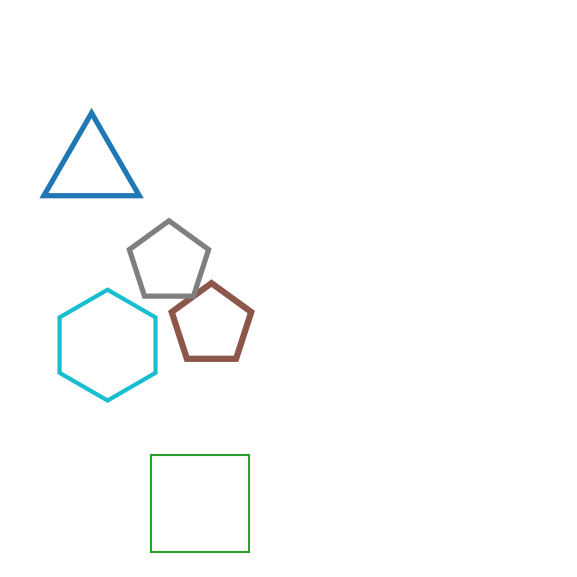[{"shape": "triangle", "thickness": 2.5, "radius": 0.48, "center": [0.159, 0.708]}, {"shape": "square", "thickness": 1, "radius": 0.42, "center": [0.346, 0.127]}, {"shape": "pentagon", "thickness": 3, "radius": 0.36, "center": [0.366, 0.436]}, {"shape": "pentagon", "thickness": 2.5, "radius": 0.36, "center": [0.293, 0.545]}, {"shape": "hexagon", "thickness": 2, "radius": 0.48, "center": [0.186, 0.402]}]